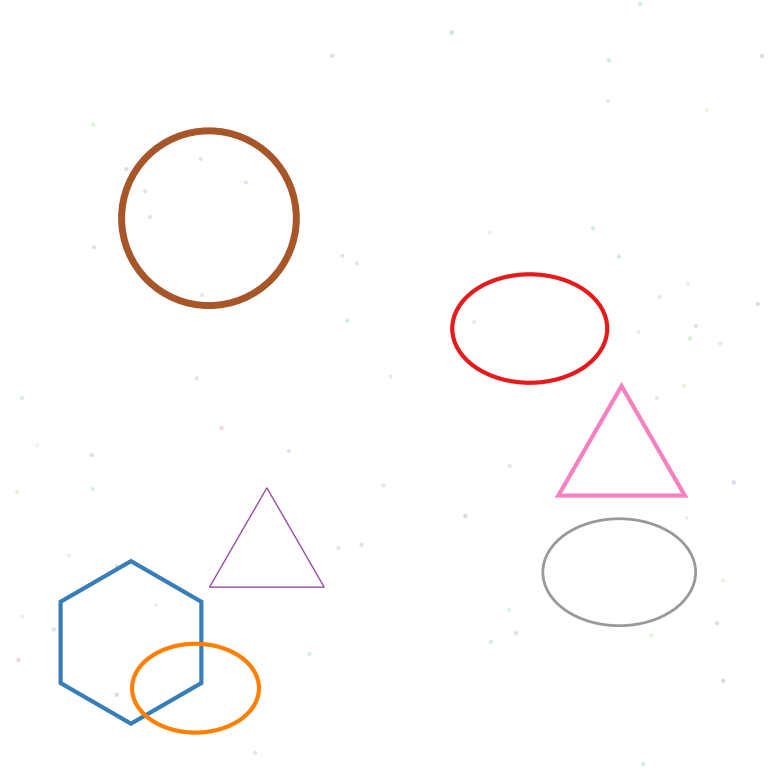[{"shape": "oval", "thickness": 1.5, "radius": 0.5, "center": [0.688, 0.573]}, {"shape": "hexagon", "thickness": 1.5, "radius": 0.53, "center": [0.17, 0.166]}, {"shape": "triangle", "thickness": 0.5, "radius": 0.43, "center": [0.347, 0.28]}, {"shape": "oval", "thickness": 1.5, "radius": 0.41, "center": [0.254, 0.106]}, {"shape": "circle", "thickness": 2.5, "radius": 0.57, "center": [0.271, 0.717]}, {"shape": "triangle", "thickness": 1.5, "radius": 0.47, "center": [0.807, 0.404]}, {"shape": "oval", "thickness": 1, "radius": 0.5, "center": [0.804, 0.257]}]